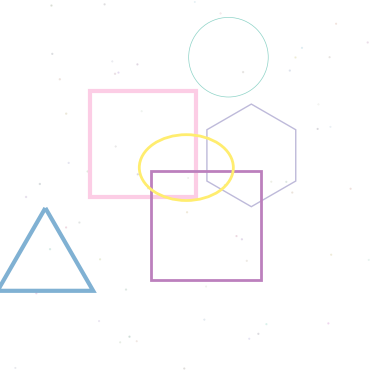[{"shape": "circle", "thickness": 0.5, "radius": 0.52, "center": [0.593, 0.851]}, {"shape": "hexagon", "thickness": 1, "radius": 0.67, "center": [0.653, 0.596]}, {"shape": "triangle", "thickness": 3, "radius": 0.72, "center": [0.118, 0.316]}, {"shape": "square", "thickness": 3, "radius": 0.68, "center": [0.371, 0.626]}, {"shape": "square", "thickness": 2, "radius": 0.71, "center": [0.535, 0.414]}, {"shape": "oval", "thickness": 2, "radius": 0.61, "center": [0.484, 0.565]}]